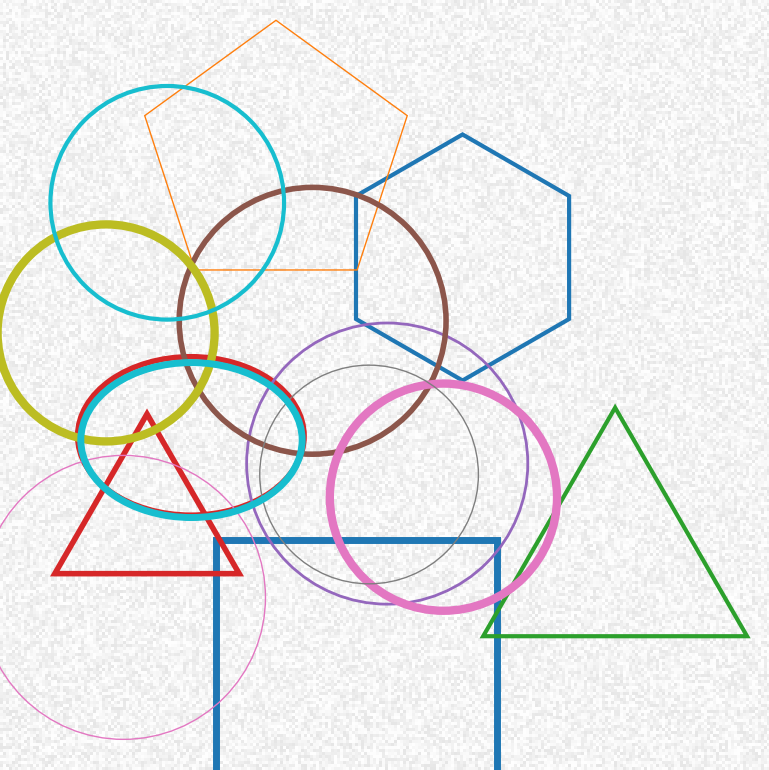[{"shape": "hexagon", "thickness": 1.5, "radius": 0.8, "center": [0.601, 0.666]}, {"shape": "square", "thickness": 2.5, "radius": 0.91, "center": [0.463, 0.116]}, {"shape": "pentagon", "thickness": 0.5, "radius": 0.9, "center": [0.358, 0.794]}, {"shape": "triangle", "thickness": 1.5, "radius": 0.99, "center": [0.799, 0.273]}, {"shape": "triangle", "thickness": 2, "radius": 0.69, "center": [0.191, 0.324]}, {"shape": "oval", "thickness": 2, "radius": 0.74, "center": [0.248, 0.434]}, {"shape": "circle", "thickness": 1, "radius": 0.91, "center": [0.503, 0.398]}, {"shape": "circle", "thickness": 2, "radius": 0.87, "center": [0.406, 0.583]}, {"shape": "circle", "thickness": 0.5, "radius": 0.92, "center": [0.16, 0.224]}, {"shape": "circle", "thickness": 3, "radius": 0.74, "center": [0.576, 0.354]}, {"shape": "circle", "thickness": 0.5, "radius": 0.71, "center": [0.479, 0.384]}, {"shape": "circle", "thickness": 3, "radius": 0.7, "center": [0.138, 0.568]}, {"shape": "oval", "thickness": 2.5, "radius": 0.72, "center": [0.249, 0.428]}, {"shape": "circle", "thickness": 1.5, "radius": 0.76, "center": [0.217, 0.737]}]